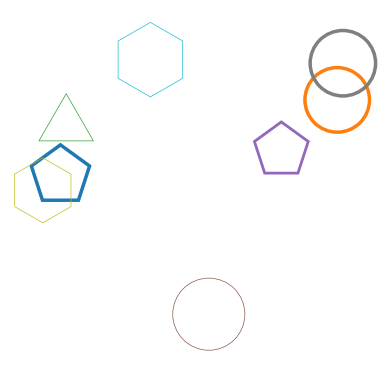[{"shape": "pentagon", "thickness": 2.5, "radius": 0.4, "center": [0.157, 0.544]}, {"shape": "circle", "thickness": 2.5, "radius": 0.42, "center": [0.876, 0.741]}, {"shape": "triangle", "thickness": 0.5, "radius": 0.41, "center": [0.172, 0.675]}, {"shape": "pentagon", "thickness": 2, "radius": 0.37, "center": [0.731, 0.61]}, {"shape": "circle", "thickness": 0.5, "radius": 0.47, "center": [0.542, 0.184]}, {"shape": "circle", "thickness": 2.5, "radius": 0.42, "center": [0.891, 0.836]}, {"shape": "hexagon", "thickness": 0.5, "radius": 0.42, "center": [0.111, 0.506]}, {"shape": "hexagon", "thickness": 0.5, "radius": 0.48, "center": [0.391, 0.845]}]